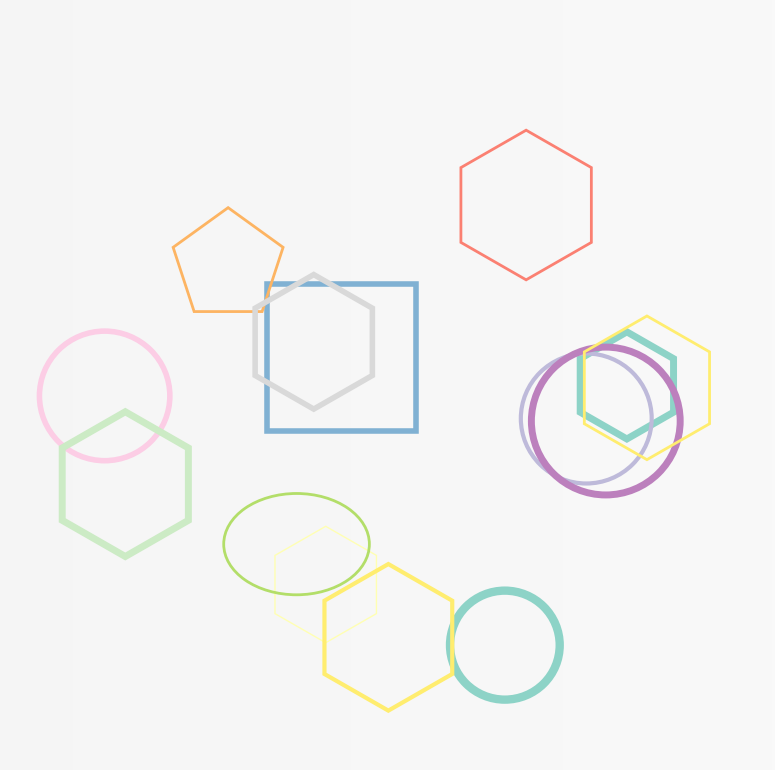[{"shape": "hexagon", "thickness": 2.5, "radius": 0.35, "center": [0.809, 0.499]}, {"shape": "circle", "thickness": 3, "radius": 0.35, "center": [0.651, 0.162]}, {"shape": "hexagon", "thickness": 0.5, "radius": 0.38, "center": [0.42, 0.241]}, {"shape": "circle", "thickness": 1.5, "radius": 0.42, "center": [0.756, 0.457]}, {"shape": "hexagon", "thickness": 1, "radius": 0.49, "center": [0.679, 0.734]}, {"shape": "square", "thickness": 2, "radius": 0.48, "center": [0.441, 0.536]}, {"shape": "pentagon", "thickness": 1, "radius": 0.37, "center": [0.294, 0.656]}, {"shape": "oval", "thickness": 1, "radius": 0.47, "center": [0.383, 0.293]}, {"shape": "circle", "thickness": 2, "radius": 0.42, "center": [0.135, 0.486]}, {"shape": "hexagon", "thickness": 2, "radius": 0.44, "center": [0.405, 0.556]}, {"shape": "circle", "thickness": 2.5, "radius": 0.48, "center": [0.782, 0.453]}, {"shape": "hexagon", "thickness": 2.5, "radius": 0.47, "center": [0.162, 0.371]}, {"shape": "hexagon", "thickness": 1, "radius": 0.47, "center": [0.835, 0.496]}, {"shape": "hexagon", "thickness": 1.5, "radius": 0.48, "center": [0.501, 0.172]}]